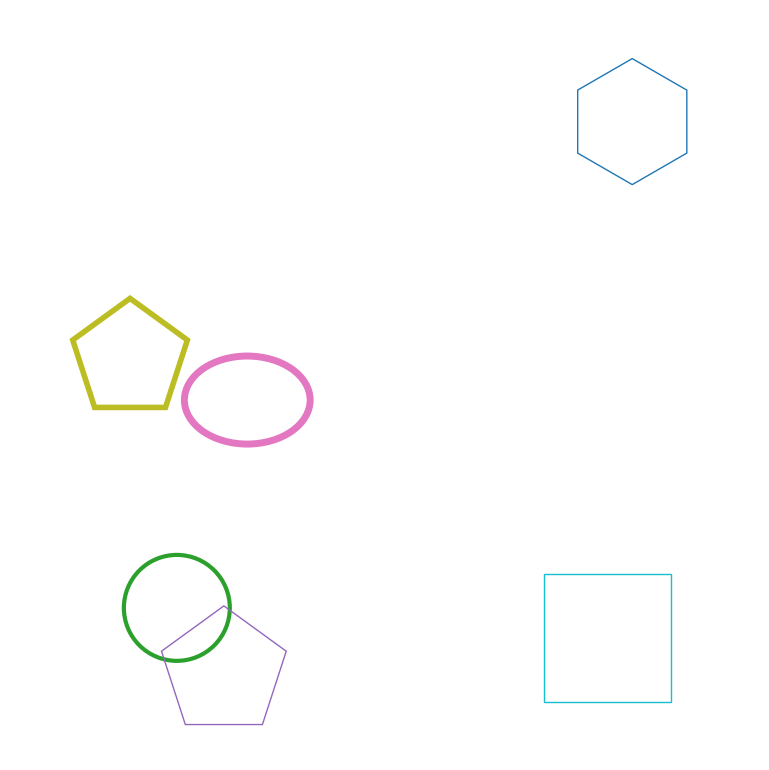[{"shape": "hexagon", "thickness": 0.5, "radius": 0.41, "center": [0.821, 0.842]}, {"shape": "circle", "thickness": 1.5, "radius": 0.34, "center": [0.23, 0.211]}, {"shape": "pentagon", "thickness": 0.5, "radius": 0.43, "center": [0.291, 0.128]}, {"shape": "oval", "thickness": 2.5, "radius": 0.41, "center": [0.321, 0.48]}, {"shape": "pentagon", "thickness": 2, "radius": 0.39, "center": [0.169, 0.534]}, {"shape": "square", "thickness": 0.5, "radius": 0.41, "center": [0.789, 0.171]}]